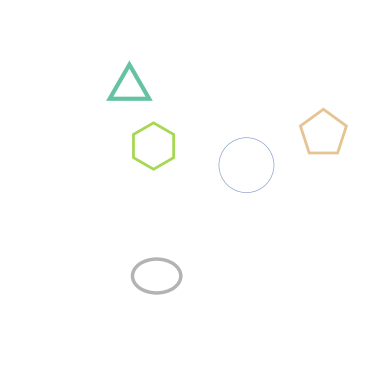[{"shape": "triangle", "thickness": 3, "radius": 0.3, "center": [0.336, 0.773]}, {"shape": "circle", "thickness": 0.5, "radius": 0.36, "center": [0.64, 0.571]}, {"shape": "hexagon", "thickness": 2, "radius": 0.3, "center": [0.399, 0.621]}, {"shape": "pentagon", "thickness": 2, "radius": 0.31, "center": [0.84, 0.653]}, {"shape": "oval", "thickness": 2.5, "radius": 0.31, "center": [0.407, 0.283]}]